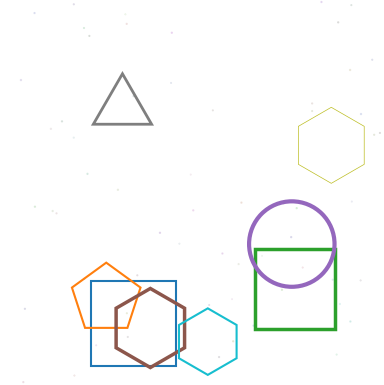[{"shape": "square", "thickness": 1.5, "radius": 0.55, "center": [0.347, 0.16]}, {"shape": "pentagon", "thickness": 1.5, "radius": 0.47, "center": [0.276, 0.224]}, {"shape": "square", "thickness": 2.5, "radius": 0.52, "center": [0.767, 0.25]}, {"shape": "circle", "thickness": 3, "radius": 0.55, "center": [0.758, 0.366]}, {"shape": "hexagon", "thickness": 2.5, "radius": 0.51, "center": [0.391, 0.148]}, {"shape": "triangle", "thickness": 2, "radius": 0.44, "center": [0.318, 0.721]}, {"shape": "hexagon", "thickness": 0.5, "radius": 0.49, "center": [0.861, 0.623]}, {"shape": "hexagon", "thickness": 1.5, "radius": 0.43, "center": [0.54, 0.113]}]